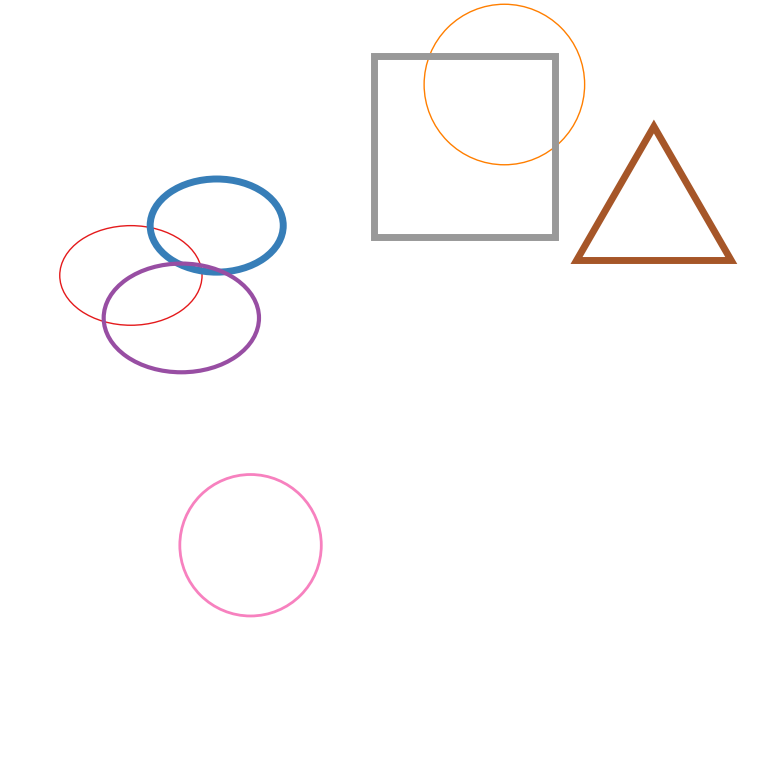[{"shape": "oval", "thickness": 0.5, "radius": 0.46, "center": [0.17, 0.642]}, {"shape": "oval", "thickness": 2.5, "radius": 0.43, "center": [0.281, 0.707]}, {"shape": "oval", "thickness": 1.5, "radius": 0.5, "center": [0.236, 0.587]}, {"shape": "circle", "thickness": 0.5, "radius": 0.52, "center": [0.655, 0.89]}, {"shape": "triangle", "thickness": 2.5, "radius": 0.58, "center": [0.849, 0.72]}, {"shape": "circle", "thickness": 1, "radius": 0.46, "center": [0.325, 0.292]}, {"shape": "square", "thickness": 2.5, "radius": 0.59, "center": [0.604, 0.81]}]